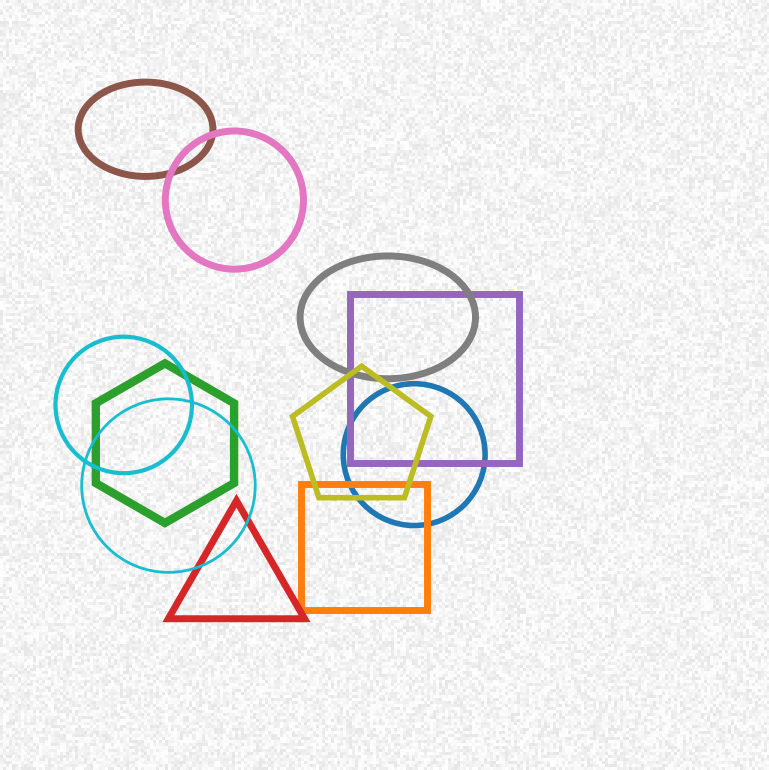[{"shape": "circle", "thickness": 2, "radius": 0.46, "center": [0.538, 0.41]}, {"shape": "square", "thickness": 2.5, "radius": 0.41, "center": [0.473, 0.289]}, {"shape": "hexagon", "thickness": 3, "radius": 0.52, "center": [0.214, 0.424]}, {"shape": "triangle", "thickness": 2.5, "radius": 0.51, "center": [0.307, 0.248]}, {"shape": "square", "thickness": 2.5, "radius": 0.55, "center": [0.564, 0.509]}, {"shape": "oval", "thickness": 2.5, "radius": 0.44, "center": [0.189, 0.832]}, {"shape": "circle", "thickness": 2.5, "radius": 0.45, "center": [0.304, 0.74]}, {"shape": "oval", "thickness": 2.5, "radius": 0.57, "center": [0.504, 0.588]}, {"shape": "pentagon", "thickness": 2, "radius": 0.47, "center": [0.47, 0.43]}, {"shape": "circle", "thickness": 1.5, "radius": 0.44, "center": [0.161, 0.474]}, {"shape": "circle", "thickness": 1, "radius": 0.56, "center": [0.219, 0.369]}]